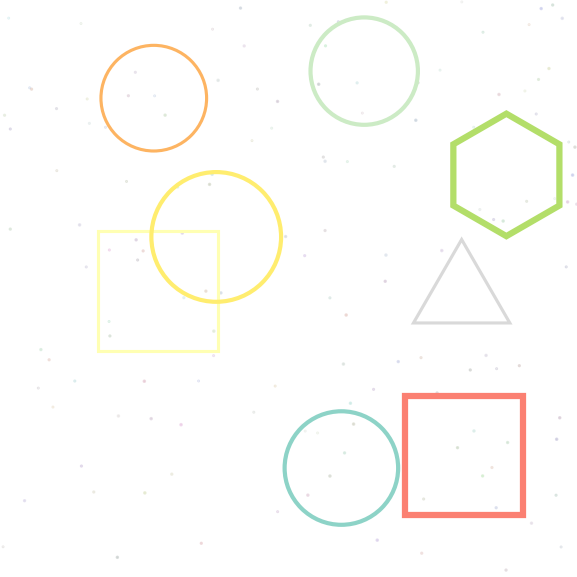[{"shape": "circle", "thickness": 2, "radius": 0.49, "center": [0.591, 0.189]}, {"shape": "square", "thickness": 1.5, "radius": 0.52, "center": [0.273, 0.495]}, {"shape": "square", "thickness": 3, "radius": 0.51, "center": [0.804, 0.21]}, {"shape": "circle", "thickness": 1.5, "radius": 0.46, "center": [0.266, 0.829]}, {"shape": "hexagon", "thickness": 3, "radius": 0.53, "center": [0.877, 0.696]}, {"shape": "triangle", "thickness": 1.5, "radius": 0.48, "center": [0.799, 0.488]}, {"shape": "circle", "thickness": 2, "radius": 0.46, "center": [0.631, 0.876]}, {"shape": "circle", "thickness": 2, "radius": 0.56, "center": [0.374, 0.589]}]